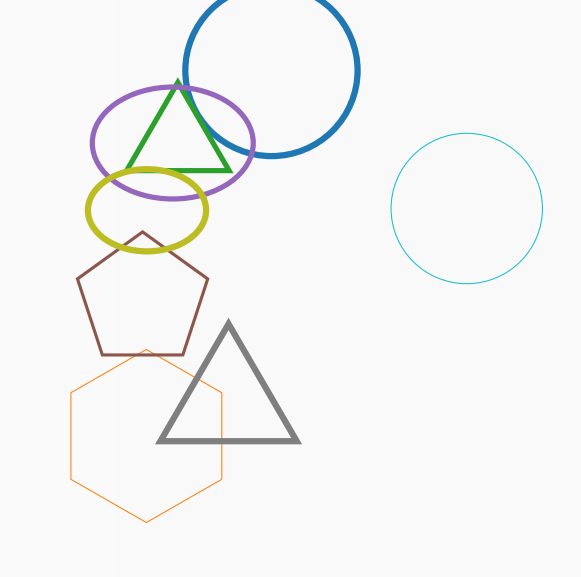[{"shape": "circle", "thickness": 3, "radius": 0.74, "center": [0.467, 0.877]}, {"shape": "hexagon", "thickness": 0.5, "radius": 0.75, "center": [0.252, 0.244]}, {"shape": "triangle", "thickness": 2.5, "radius": 0.51, "center": [0.306, 0.755]}, {"shape": "oval", "thickness": 2.5, "radius": 0.69, "center": [0.297, 0.752]}, {"shape": "pentagon", "thickness": 1.5, "radius": 0.59, "center": [0.245, 0.48]}, {"shape": "triangle", "thickness": 3, "radius": 0.68, "center": [0.393, 0.303]}, {"shape": "oval", "thickness": 3, "radius": 0.51, "center": [0.253, 0.635]}, {"shape": "circle", "thickness": 0.5, "radius": 0.65, "center": [0.803, 0.638]}]